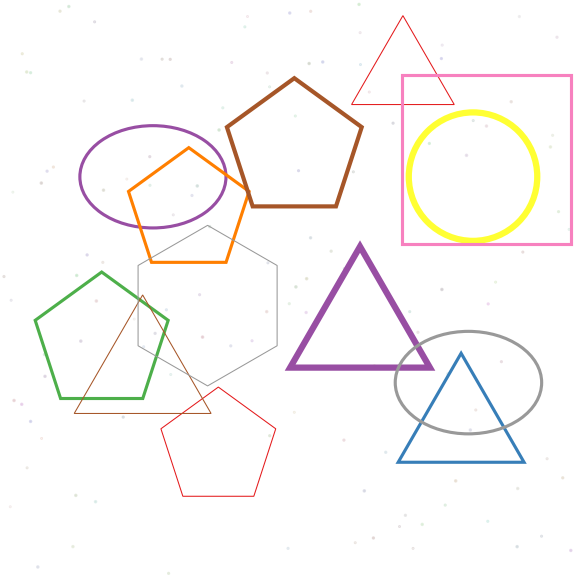[{"shape": "pentagon", "thickness": 0.5, "radius": 0.52, "center": [0.378, 0.224]}, {"shape": "triangle", "thickness": 0.5, "radius": 0.51, "center": [0.698, 0.869]}, {"shape": "triangle", "thickness": 1.5, "radius": 0.63, "center": [0.798, 0.262]}, {"shape": "pentagon", "thickness": 1.5, "radius": 0.61, "center": [0.176, 0.407]}, {"shape": "triangle", "thickness": 3, "radius": 0.7, "center": [0.623, 0.432]}, {"shape": "oval", "thickness": 1.5, "radius": 0.63, "center": [0.265, 0.693]}, {"shape": "pentagon", "thickness": 1.5, "radius": 0.55, "center": [0.327, 0.634]}, {"shape": "circle", "thickness": 3, "radius": 0.56, "center": [0.819, 0.693]}, {"shape": "triangle", "thickness": 0.5, "radius": 0.68, "center": [0.247, 0.352]}, {"shape": "pentagon", "thickness": 2, "radius": 0.61, "center": [0.51, 0.741]}, {"shape": "square", "thickness": 1.5, "radius": 0.73, "center": [0.842, 0.723]}, {"shape": "hexagon", "thickness": 0.5, "radius": 0.69, "center": [0.359, 0.47]}, {"shape": "oval", "thickness": 1.5, "radius": 0.63, "center": [0.811, 0.337]}]